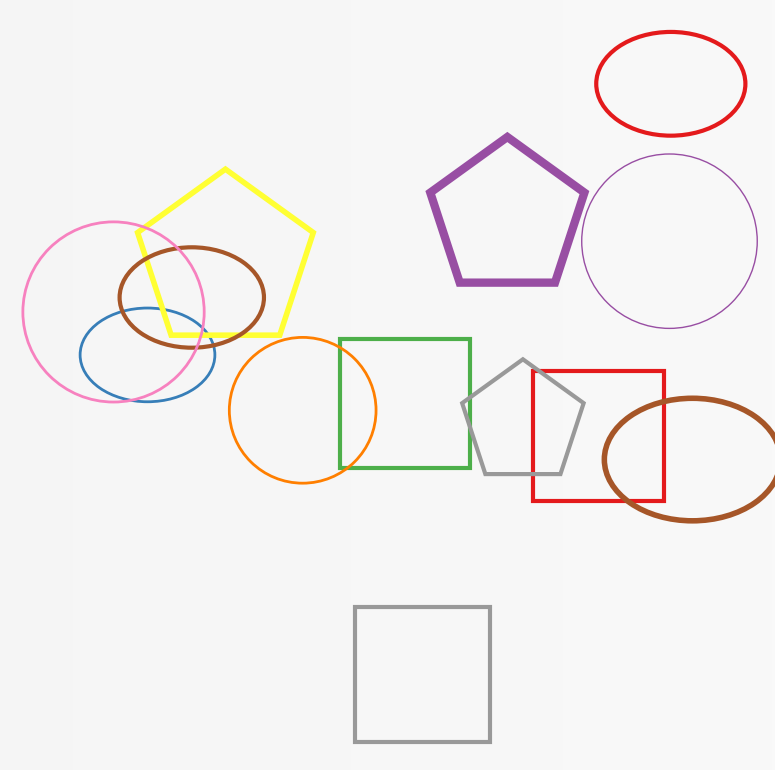[{"shape": "square", "thickness": 1.5, "radius": 0.42, "center": [0.772, 0.434]}, {"shape": "oval", "thickness": 1.5, "radius": 0.48, "center": [0.866, 0.891]}, {"shape": "oval", "thickness": 1, "radius": 0.43, "center": [0.19, 0.539]}, {"shape": "square", "thickness": 1.5, "radius": 0.42, "center": [0.523, 0.476]}, {"shape": "pentagon", "thickness": 3, "radius": 0.52, "center": [0.655, 0.718]}, {"shape": "circle", "thickness": 0.5, "radius": 0.57, "center": [0.864, 0.687]}, {"shape": "circle", "thickness": 1, "radius": 0.47, "center": [0.391, 0.467]}, {"shape": "pentagon", "thickness": 2, "radius": 0.6, "center": [0.291, 0.661]}, {"shape": "oval", "thickness": 2, "radius": 0.57, "center": [0.893, 0.403]}, {"shape": "oval", "thickness": 1.5, "radius": 0.47, "center": [0.247, 0.614]}, {"shape": "circle", "thickness": 1, "radius": 0.58, "center": [0.146, 0.595]}, {"shape": "pentagon", "thickness": 1.5, "radius": 0.41, "center": [0.675, 0.451]}, {"shape": "square", "thickness": 1.5, "radius": 0.44, "center": [0.545, 0.124]}]